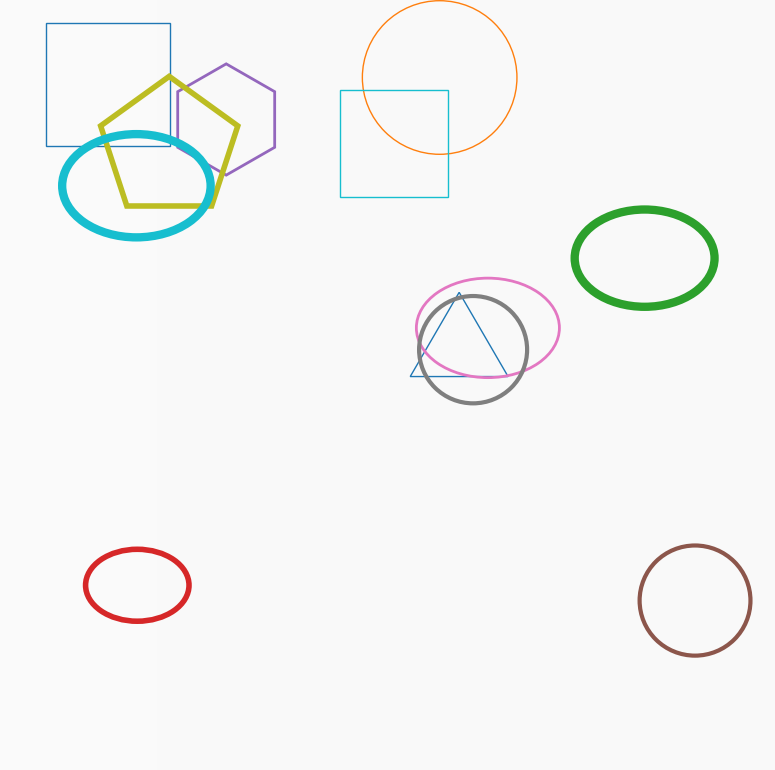[{"shape": "square", "thickness": 0.5, "radius": 0.4, "center": [0.139, 0.89]}, {"shape": "triangle", "thickness": 0.5, "radius": 0.36, "center": [0.592, 0.547]}, {"shape": "circle", "thickness": 0.5, "radius": 0.5, "center": [0.567, 0.899]}, {"shape": "oval", "thickness": 3, "radius": 0.45, "center": [0.832, 0.665]}, {"shape": "oval", "thickness": 2, "radius": 0.33, "center": [0.177, 0.24]}, {"shape": "hexagon", "thickness": 1, "radius": 0.36, "center": [0.292, 0.845]}, {"shape": "circle", "thickness": 1.5, "radius": 0.36, "center": [0.897, 0.22]}, {"shape": "oval", "thickness": 1, "radius": 0.46, "center": [0.63, 0.574]}, {"shape": "circle", "thickness": 1.5, "radius": 0.35, "center": [0.61, 0.546]}, {"shape": "pentagon", "thickness": 2, "radius": 0.47, "center": [0.218, 0.808]}, {"shape": "square", "thickness": 0.5, "radius": 0.35, "center": [0.508, 0.814]}, {"shape": "oval", "thickness": 3, "radius": 0.48, "center": [0.176, 0.759]}]